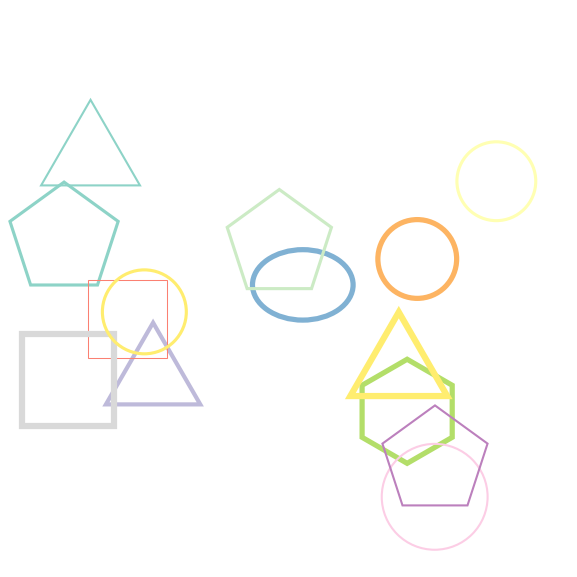[{"shape": "pentagon", "thickness": 1.5, "radius": 0.49, "center": [0.111, 0.585]}, {"shape": "triangle", "thickness": 1, "radius": 0.49, "center": [0.157, 0.727]}, {"shape": "circle", "thickness": 1.5, "radius": 0.34, "center": [0.859, 0.685]}, {"shape": "triangle", "thickness": 2, "radius": 0.47, "center": [0.265, 0.346]}, {"shape": "square", "thickness": 0.5, "radius": 0.34, "center": [0.221, 0.447]}, {"shape": "oval", "thickness": 2.5, "radius": 0.44, "center": [0.524, 0.506]}, {"shape": "circle", "thickness": 2.5, "radius": 0.34, "center": [0.723, 0.551]}, {"shape": "hexagon", "thickness": 2.5, "radius": 0.45, "center": [0.705, 0.287]}, {"shape": "circle", "thickness": 1, "radius": 0.46, "center": [0.753, 0.139]}, {"shape": "square", "thickness": 3, "radius": 0.4, "center": [0.117, 0.341]}, {"shape": "pentagon", "thickness": 1, "radius": 0.48, "center": [0.753, 0.201]}, {"shape": "pentagon", "thickness": 1.5, "radius": 0.47, "center": [0.484, 0.576]}, {"shape": "triangle", "thickness": 3, "radius": 0.48, "center": [0.691, 0.362]}, {"shape": "circle", "thickness": 1.5, "radius": 0.36, "center": [0.25, 0.459]}]